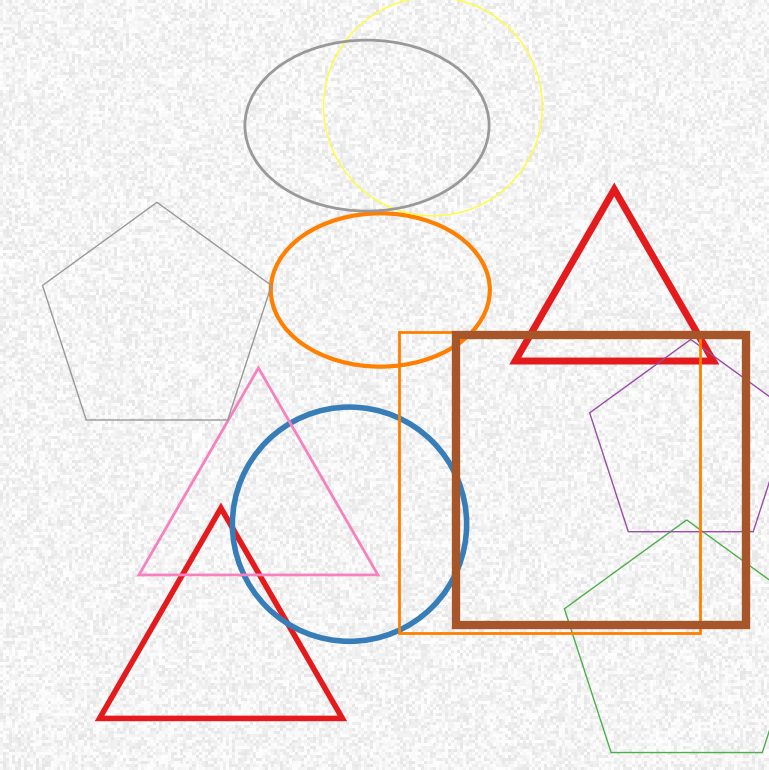[{"shape": "triangle", "thickness": 2, "radius": 0.91, "center": [0.287, 0.158]}, {"shape": "triangle", "thickness": 2.5, "radius": 0.74, "center": [0.798, 0.605]}, {"shape": "circle", "thickness": 2, "radius": 0.76, "center": [0.454, 0.319]}, {"shape": "pentagon", "thickness": 0.5, "radius": 0.84, "center": [0.892, 0.158]}, {"shape": "pentagon", "thickness": 0.5, "radius": 0.69, "center": [0.897, 0.421]}, {"shape": "square", "thickness": 1, "radius": 0.98, "center": [0.713, 0.373]}, {"shape": "oval", "thickness": 1.5, "radius": 0.71, "center": [0.494, 0.623]}, {"shape": "circle", "thickness": 0.5, "radius": 0.71, "center": [0.562, 0.862]}, {"shape": "square", "thickness": 3, "radius": 0.94, "center": [0.781, 0.377]}, {"shape": "triangle", "thickness": 1, "radius": 0.9, "center": [0.336, 0.343]}, {"shape": "oval", "thickness": 1, "radius": 0.79, "center": [0.477, 0.837]}, {"shape": "pentagon", "thickness": 0.5, "radius": 0.78, "center": [0.204, 0.581]}]